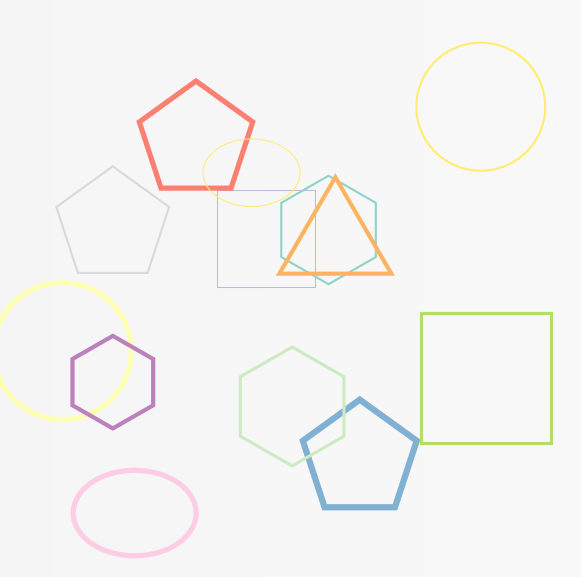[{"shape": "hexagon", "thickness": 1, "radius": 0.47, "center": [0.565, 0.601]}, {"shape": "circle", "thickness": 2.5, "radius": 0.59, "center": [0.107, 0.391]}, {"shape": "square", "thickness": 0.5, "radius": 0.42, "center": [0.458, 0.587]}, {"shape": "pentagon", "thickness": 2.5, "radius": 0.51, "center": [0.337, 0.756]}, {"shape": "pentagon", "thickness": 3, "radius": 0.52, "center": [0.619, 0.204]}, {"shape": "triangle", "thickness": 2, "radius": 0.56, "center": [0.577, 0.581]}, {"shape": "square", "thickness": 1.5, "radius": 0.56, "center": [0.836, 0.345]}, {"shape": "oval", "thickness": 2.5, "radius": 0.53, "center": [0.232, 0.111]}, {"shape": "pentagon", "thickness": 1, "radius": 0.51, "center": [0.194, 0.609]}, {"shape": "hexagon", "thickness": 2, "radius": 0.4, "center": [0.194, 0.337]}, {"shape": "hexagon", "thickness": 1.5, "radius": 0.51, "center": [0.503, 0.295]}, {"shape": "circle", "thickness": 1, "radius": 0.55, "center": [0.827, 0.814]}, {"shape": "oval", "thickness": 0.5, "radius": 0.42, "center": [0.433, 0.7]}]